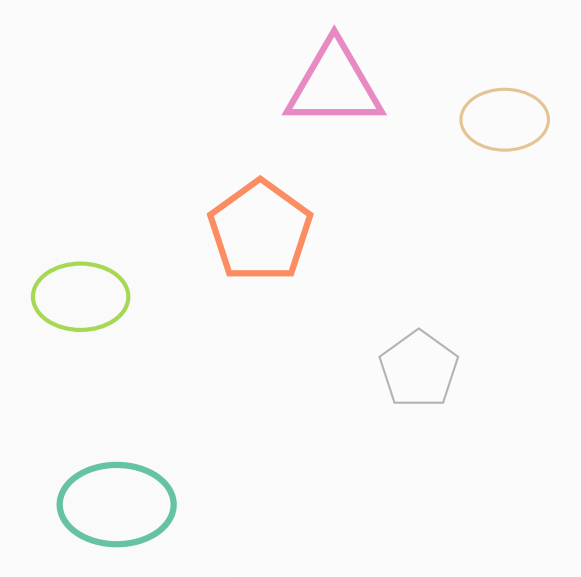[{"shape": "oval", "thickness": 3, "radius": 0.49, "center": [0.201, 0.125]}, {"shape": "pentagon", "thickness": 3, "radius": 0.45, "center": [0.448, 0.599]}, {"shape": "triangle", "thickness": 3, "radius": 0.47, "center": [0.575, 0.852]}, {"shape": "oval", "thickness": 2, "radius": 0.41, "center": [0.139, 0.485]}, {"shape": "oval", "thickness": 1.5, "radius": 0.38, "center": [0.868, 0.792]}, {"shape": "pentagon", "thickness": 1, "radius": 0.36, "center": [0.721, 0.359]}]